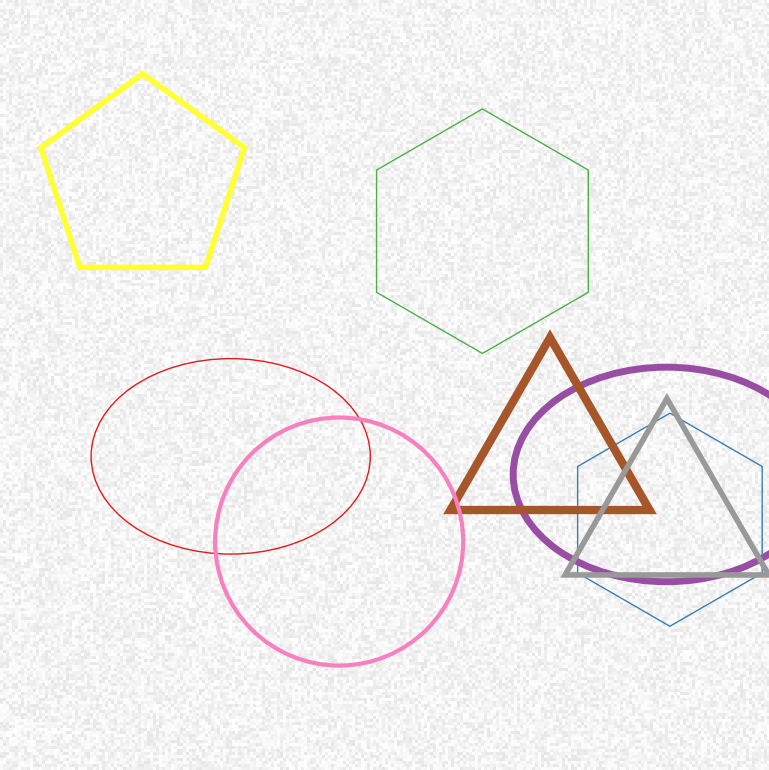[{"shape": "oval", "thickness": 0.5, "radius": 0.91, "center": [0.3, 0.407]}, {"shape": "hexagon", "thickness": 0.5, "radius": 0.69, "center": [0.87, 0.325]}, {"shape": "hexagon", "thickness": 0.5, "radius": 0.79, "center": [0.627, 0.7]}, {"shape": "oval", "thickness": 2.5, "radius": 1.0, "center": [0.865, 0.384]}, {"shape": "pentagon", "thickness": 2, "radius": 0.69, "center": [0.185, 0.765]}, {"shape": "triangle", "thickness": 3, "radius": 0.75, "center": [0.714, 0.412]}, {"shape": "circle", "thickness": 1.5, "radius": 0.81, "center": [0.44, 0.297]}, {"shape": "triangle", "thickness": 2, "radius": 0.76, "center": [0.866, 0.33]}]